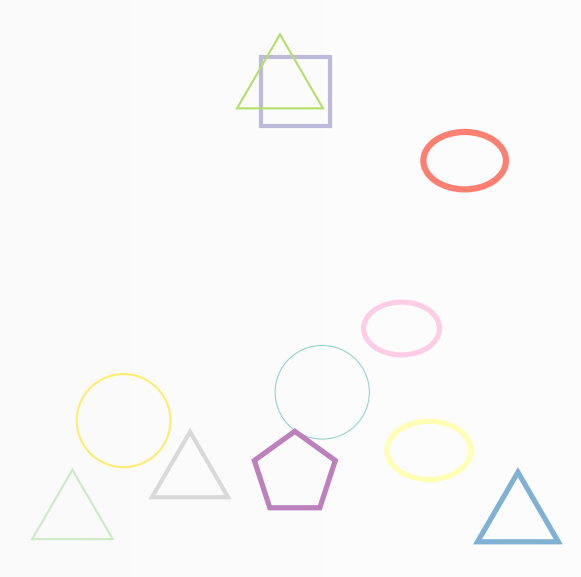[{"shape": "circle", "thickness": 0.5, "radius": 0.41, "center": [0.554, 0.32]}, {"shape": "oval", "thickness": 2.5, "radius": 0.36, "center": [0.738, 0.219]}, {"shape": "square", "thickness": 2, "radius": 0.3, "center": [0.508, 0.841]}, {"shape": "oval", "thickness": 3, "radius": 0.36, "center": [0.799, 0.721]}, {"shape": "triangle", "thickness": 2.5, "radius": 0.4, "center": [0.891, 0.101]}, {"shape": "triangle", "thickness": 1, "radius": 0.43, "center": [0.482, 0.854]}, {"shape": "oval", "thickness": 2.5, "radius": 0.33, "center": [0.691, 0.43]}, {"shape": "triangle", "thickness": 2, "radius": 0.38, "center": [0.327, 0.176]}, {"shape": "pentagon", "thickness": 2.5, "radius": 0.37, "center": [0.507, 0.179]}, {"shape": "triangle", "thickness": 1, "radius": 0.4, "center": [0.125, 0.106]}, {"shape": "circle", "thickness": 1, "radius": 0.4, "center": [0.213, 0.271]}]